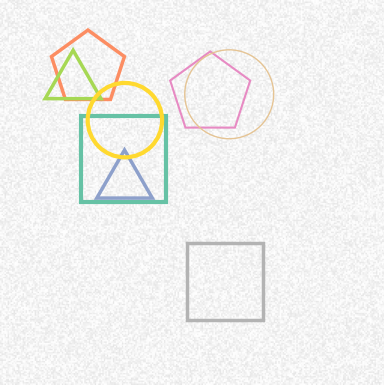[{"shape": "square", "thickness": 3, "radius": 0.56, "center": [0.321, 0.588]}, {"shape": "pentagon", "thickness": 2.5, "radius": 0.5, "center": [0.228, 0.822]}, {"shape": "triangle", "thickness": 2.5, "radius": 0.42, "center": [0.324, 0.527]}, {"shape": "pentagon", "thickness": 1.5, "radius": 0.55, "center": [0.546, 0.757]}, {"shape": "triangle", "thickness": 2.5, "radius": 0.42, "center": [0.19, 0.786]}, {"shape": "circle", "thickness": 3, "radius": 0.48, "center": [0.324, 0.688]}, {"shape": "circle", "thickness": 1, "radius": 0.58, "center": [0.595, 0.755]}, {"shape": "square", "thickness": 2.5, "radius": 0.5, "center": [0.585, 0.269]}]